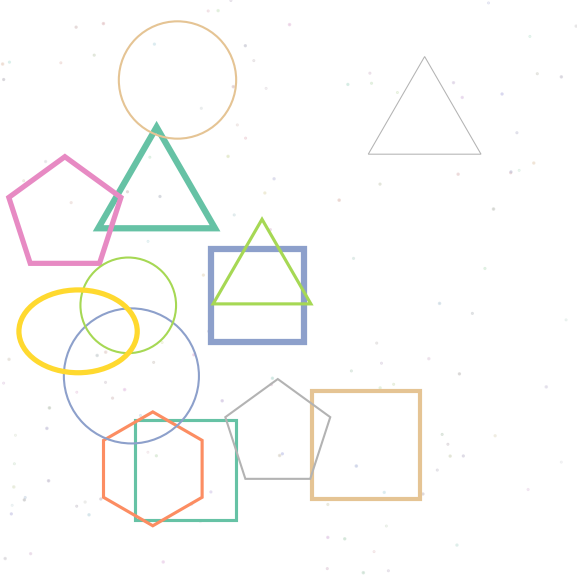[{"shape": "triangle", "thickness": 3, "radius": 0.58, "center": [0.271, 0.662]}, {"shape": "square", "thickness": 1.5, "radius": 0.43, "center": [0.321, 0.185]}, {"shape": "hexagon", "thickness": 1.5, "radius": 0.49, "center": [0.265, 0.187]}, {"shape": "square", "thickness": 3, "radius": 0.4, "center": [0.446, 0.488]}, {"shape": "circle", "thickness": 1, "radius": 0.58, "center": [0.228, 0.348]}, {"shape": "pentagon", "thickness": 2.5, "radius": 0.51, "center": [0.112, 0.626]}, {"shape": "circle", "thickness": 1, "radius": 0.41, "center": [0.222, 0.47]}, {"shape": "triangle", "thickness": 1.5, "radius": 0.49, "center": [0.454, 0.522]}, {"shape": "oval", "thickness": 2.5, "radius": 0.51, "center": [0.135, 0.425]}, {"shape": "circle", "thickness": 1, "radius": 0.51, "center": [0.307, 0.861]}, {"shape": "square", "thickness": 2, "radius": 0.47, "center": [0.634, 0.229]}, {"shape": "pentagon", "thickness": 1, "radius": 0.48, "center": [0.481, 0.247]}, {"shape": "triangle", "thickness": 0.5, "radius": 0.56, "center": [0.735, 0.789]}]